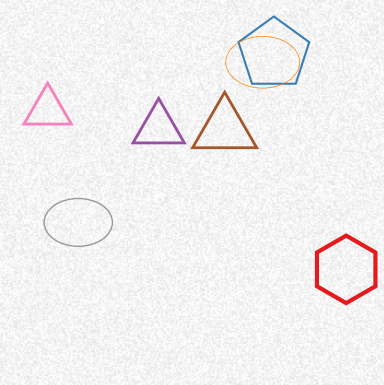[{"shape": "hexagon", "thickness": 3, "radius": 0.44, "center": [0.899, 0.3]}, {"shape": "pentagon", "thickness": 1.5, "radius": 0.48, "center": [0.711, 0.861]}, {"shape": "triangle", "thickness": 2, "radius": 0.38, "center": [0.412, 0.667]}, {"shape": "oval", "thickness": 0.5, "radius": 0.48, "center": [0.682, 0.838]}, {"shape": "triangle", "thickness": 2, "radius": 0.48, "center": [0.584, 0.664]}, {"shape": "triangle", "thickness": 2, "radius": 0.36, "center": [0.124, 0.713]}, {"shape": "oval", "thickness": 1, "radius": 0.44, "center": [0.203, 0.422]}]